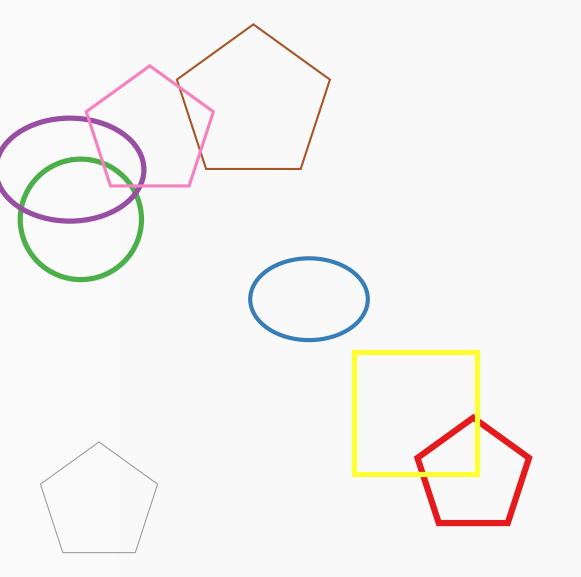[{"shape": "pentagon", "thickness": 3, "radius": 0.5, "center": [0.814, 0.175]}, {"shape": "oval", "thickness": 2, "radius": 0.51, "center": [0.532, 0.481]}, {"shape": "circle", "thickness": 2.5, "radius": 0.52, "center": [0.139, 0.619]}, {"shape": "oval", "thickness": 2.5, "radius": 0.64, "center": [0.12, 0.705]}, {"shape": "square", "thickness": 2.5, "radius": 0.53, "center": [0.715, 0.284]}, {"shape": "pentagon", "thickness": 1, "radius": 0.69, "center": [0.436, 0.819]}, {"shape": "pentagon", "thickness": 1.5, "radius": 0.57, "center": [0.258, 0.77]}, {"shape": "pentagon", "thickness": 0.5, "radius": 0.53, "center": [0.17, 0.128]}]